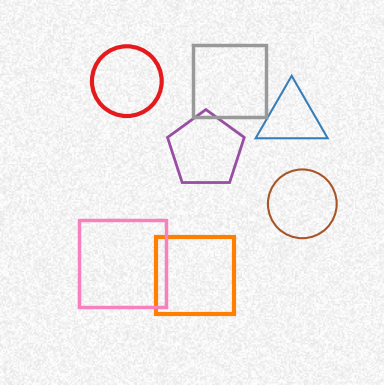[{"shape": "circle", "thickness": 3, "radius": 0.45, "center": [0.329, 0.789]}, {"shape": "triangle", "thickness": 1.5, "radius": 0.54, "center": [0.758, 0.695]}, {"shape": "pentagon", "thickness": 2, "radius": 0.52, "center": [0.535, 0.611]}, {"shape": "square", "thickness": 3, "radius": 0.51, "center": [0.506, 0.284]}, {"shape": "circle", "thickness": 1.5, "radius": 0.45, "center": [0.785, 0.471]}, {"shape": "square", "thickness": 2.5, "radius": 0.56, "center": [0.318, 0.316]}, {"shape": "square", "thickness": 2.5, "radius": 0.47, "center": [0.596, 0.789]}]